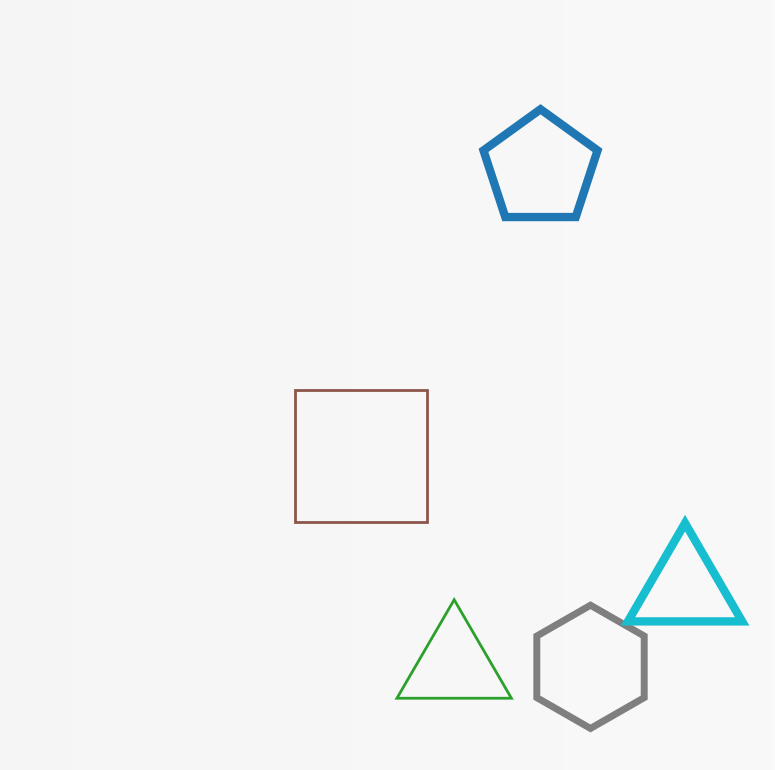[{"shape": "pentagon", "thickness": 3, "radius": 0.39, "center": [0.697, 0.781]}, {"shape": "triangle", "thickness": 1, "radius": 0.43, "center": [0.586, 0.136]}, {"shape": "square", "thickness": 1, "radius": 0.43, "center": [0.466, 0.408]}, {"shape": "hexagon", "thickness": 2.5, "radius": 0.4, "center": [0.762, 0.134]}, {"shape": "triangle", "thickness": 3, "radius": 0.43, "center": [0.884, 0.236]}]